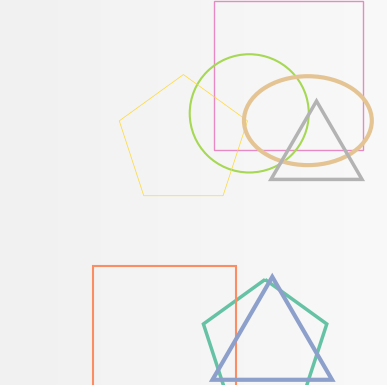[{"shape": "pentagon", "thickness": 2.5, "radius": 0.84, "center": [0.684, 0.107]}, {"shape": "square", "thickness": 1.5, "radius": 0.92, "center": [0.425, 0.125]}, {"shape": "triangle", "thickness": 3, "radius": 0.89, "center": [0.703, 0.103]}, {"shape": "square", "thickness": 1, "radius": 0.96, "center": [0.745, 0.804]}, {"shape": "circle", "thickness": 1.5, "radius": 0.77, "center": [0.643, 0.706]}, {"shape": "pentagon", "thickness": 0.5, "radius": 0.87, "center": [0.473, 0.632]}, {"shape": "oval", "thickness": 3, "radius": 0.82, "center": [0.795, 0.687]}, {"shape": "triangle", "thickness": 2.5, "radius": 0.68, "center": [0.817, 0.602]}]